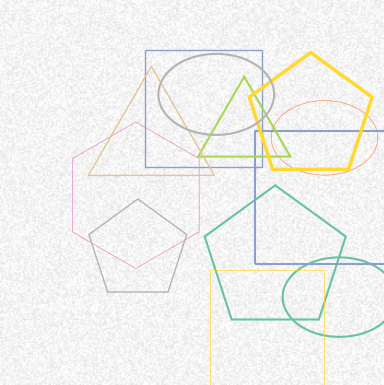[{"shape": "oval", "thickness": 1.5, "radius": 0.74, "center": [0.882, 0.228]}, {"shape": "pentagon", "thickness": 1.5, "radius": 0.96, "center": [0.715, 0.326]}, {"shape": "oval", "thickness": 0.5, "radius": 0.69, "center": [0.843, 0.642]}, {"shape": "square", "thickness": 1.5, "radius": 0.87, "center": [0.836, 0.487]}, {"shape": "square", "thickness": 1, "radius": 0.76, "center": [0.528, 0.718]}, {"shape": "hexagon", "thickness": 0.5, "radius": 0.95, "center": [0.353, 0.493]}, {"shape": "triangle", "thickness": 1.5, "radius": 0.69, "center": [0.634, 0.662]}, {"shape": "square", "thickness": 0.5, "radius": 0.74, "center": [0.694, 0.149]}, {"shape": "pentagon", "thickness": 2.5, "radius": 0.84, "center": [0.807, 0.696]}, {"shape": "triangle", "thickness": 1, "radius": 0.94, "center": [0.393, 0.639]}, {"shape": "oval", "thickness": 1.5, "radius": 0.75, "center": [0.562, 0.755]}, {"shape": "pentagon", "thickness": 1, "radius": 0.67, "center": [0.358, 0.35]}]